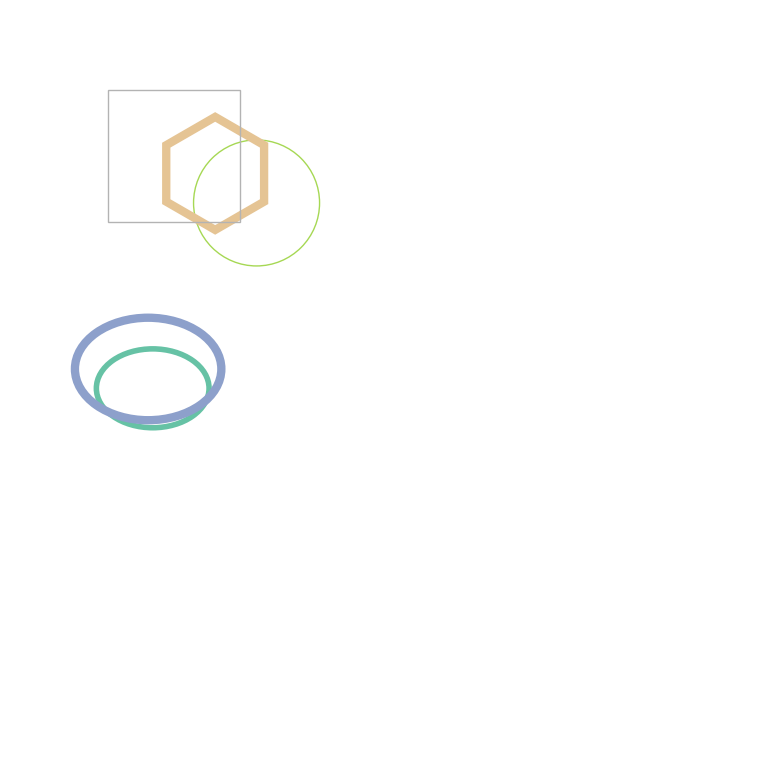[{"shape": "oval", "thickness": 2, "radius": 0.37, "center": [0.198, 0.496]}, {"shape": "oval", "thickness": 3, "radius": 0.48, "center": [0.192, 0.521]}, {"shape": "circle", "thickness": 0.5, "radius": 0.41, "center": [0.333, 0.736]}, {"shape": "hexagon", "thickness": 3, "radius": 0.37, "center": [0.279, 0.775]}, {"shape": "square", "thickness": 0.5, "radius": 0.43, "center": [0.226, 0.797]}]